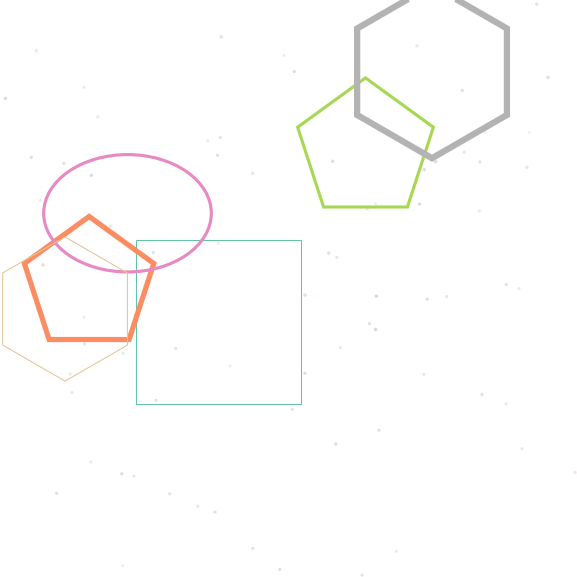[{"shape": "square", "thickness": 0.5, "radius": 0.71, "center": [0.378, 0.442]}, {"shape": "pentagon", "thickness": 2.5, "radius": 0.59, "center": [0.154, 0.507]}, {"shape": "oval", "thickness": 1.5, "radius": 0.73, "center": [0.221, 0.63]}, {"shape": "pentagon", "thickness": 1.5, "radius": 0.62, "center": [0.633, 0.741]}, {"shape": "hexagon", "thickness": 0.5, "radius": 0.62, "center": [0.113, 0.464]}, {"shape": "hexagon", "thickness": 3, "radius": 0.75, "center": [0.748, 0.875]}]